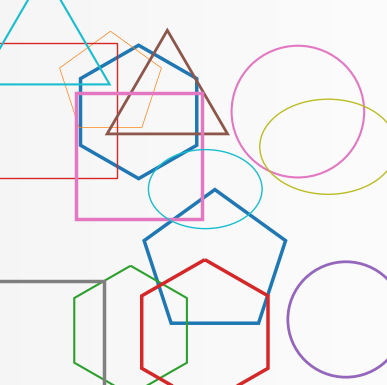[{"shape": "hexagon", "thickness": 2.5, "radius": 0.87, "center": [0.358, 0.709]}, {"shape": "pentagon", "thickness": 2.5, "radius": 0.96, "center": [0.554, 0.316]}, {"shape": "pentagon", "thickness": 0.5, "radius": 0.69, "center": [0.285, 0.781]}, {"shape": "hexagon", "thickness": 1.5, "radius": 0.84, "center": [0.337, 0.142]}, {"shape": "hexagon", "thickness": 2.5, "radius": 0.94, "center": [0.529, 0.137]}, {"shape": "square", "thickness": 1, "radius": 0.88, "center": [0.126, 0.713]}, {"shape": "circle", "thickness": 2, "radius": 0.75, "center": [0.893, 0.17]}, {"shape": "triangle", "thickness": 2, "radius": 0.9, "center": [0.432, 0.742]}, {"shape": "circle", "thickness": 1.5, "radius": 0.86, "center": [0.769, 0.71]}, {"shape": "square", "thickness": 2.5, "radius": 0.81, "center": [0.358, 0.595]}, {"shape": "square", "thickness": 2.5, "radius": 0.69, "center": [0.132, 0.133]}, {"shape": "oval", "thickness": 1, "radius": 0.88, "center": [0.847, 0.619]}, {"shape": "triangle", "thickness": 1.5, "radius": 0.97, "center": [0.114, 0.878]}, {"shape": "oval", "thickness": 1, "radius": 0.73, "center": [0.53, 0.509]}]